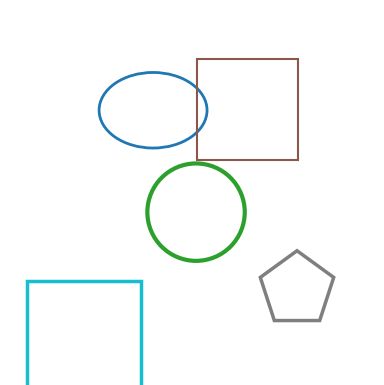[{"shape": "oval", "thickness": 2, "radius": 0.7, "center": [0.398, 0.714]}, {"shape": "circle", "thickness": 3, "radius": 0.63, "center": [0.509, 0.449]}, {"shape": "square", "thickness": 1.5, "radius": 0.66, "center": [0.643, 0.716]}, {"shape": "pentagon", "thickness": 2.5, "radius": 0.5, "center": [0.771, 0.248]}, {"shape": "square", "thickness": 2.5, "radius": 0.74, "center": [0.218, 0.121]}]